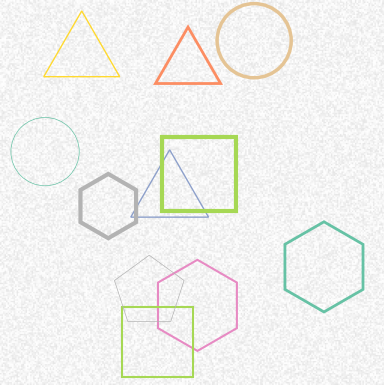[{"shape": "hexagon", "thickness": 2, "radius": 0.59, "center": [0.841, 0.307]}, {"shape": "circle", "thickness": 0.5, "radius": 0.44, "center": [0.117, 0.606]}, {"shape": "triangle", "thickness": 2, "radius": 0.49, "center": [0.488, 0.832]}, {"shape": "triangle", "thickness": 1, "radius": 0.58, "center": [0.441, 0.494]}, {"shape": "hexagon", "thickness": 1.5, "radius": 0.59, "center": [0.513, 0.207]}, {"shape": "square", "thickness": 3, "radius": 0.48, "center": [0.516, 0.549]}, {"shape": "square", "thickness": 1.5, "radius": 0.46, "center": [0.41, 0.112]}, {"shape": "triangle", "thickness": 1, "radius": 0.57, "center": [0.212, 0.858]}, {"shape": "circle", "thickness": 2.5, "radius": 0.48, "center": [0.66, 0.894]}, {"shape": "pentagon", "thickness": 0.5, "radius": 0.48, "center": [0.388, 0.242]}, {"shape": "hexagon", "thickness": 3, "radius": 0.42, "center": [0.281, 0.465]}]